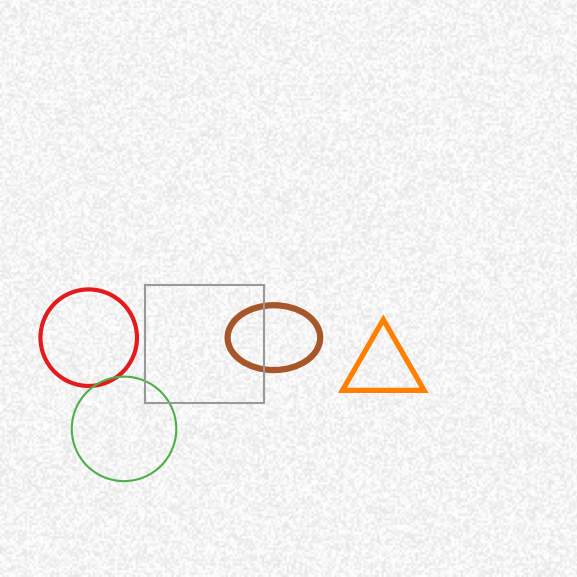[{"shape": "circle", "thickness": 2, "radius": 0.42, "center": [0.154, 0.414]}, {"shape": "circle", "thickness": 1, "radius": 0.45, "center": [0.215, 0.256]}, {"shape": "triangle", "thickness": 2.5, "radius": 0.41, "center": [0.664, 0.364]}, {"shape": "oval", "thickness": 3, "radius": 0.4, "center": [0.474, 0.414]}, {"shape": "square", "thickness": 1, "radius": 0.51, "center": [0.354, 0.403]}]